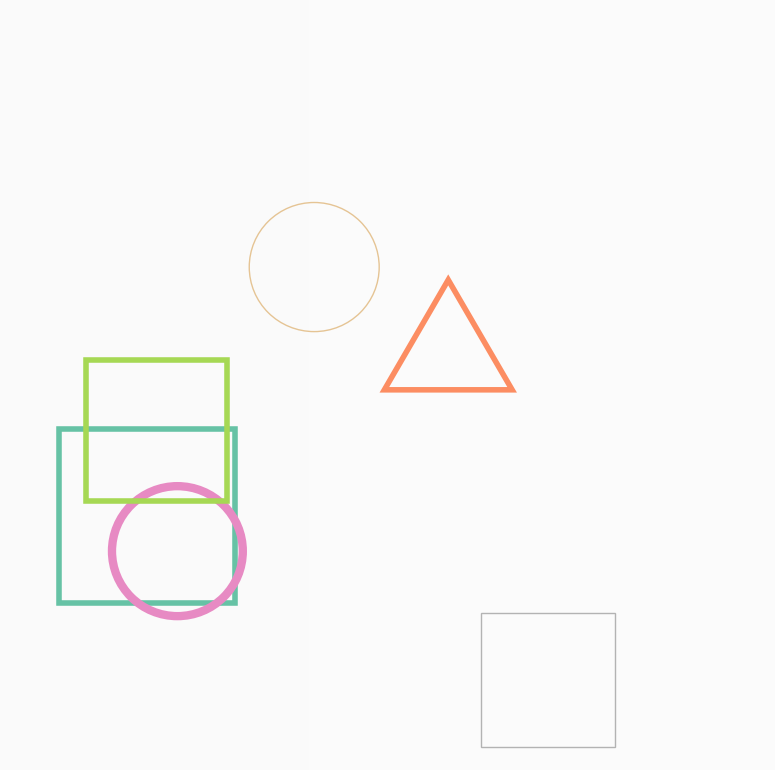[{"shape": "square", "thickness": 2, "radius": 0.57, "center": [0.19, 0.33]}, {"shape": "triangle", "thickness": 2, "radius": 0.48, "center": [0.578, 0.541]}, {"shape": "circle", "thickness": 3, "radius": 0.42, "center": [0.229, 0.284]}, {"shape": "square", "thickness": 2, "radius": 0.46, "center": [0.202, 0.441]}, {"shape": "circle", "thickness": 0.5, "radius": 0.42, "center": [0.405, 0.653]}, {"shape": "square", "thickness": 0.5, "radius": 0.43, "center": [0.707, 0.116]}]